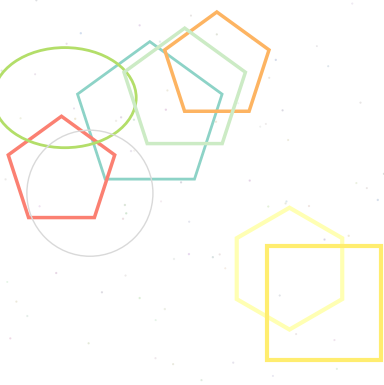[{"shape": "pentagon", "thickness": 2, "radius": 0.99, "center": [0.389, 0.694]}, {"shape": "hexagon", "thickness": 3, "radius": 0.79, "center": [0.752, 0.302]}, {"shape": "pentagon", "thickness": 2.5, "radius": 0.73, "center": [0.16, 0.553]}, {"shape": "pentagon", "thickness": 2.5, "radius": 0.71, "center": [0.563, 0.826]}, {"shape": "oval", "thickness": 2, "radius": 0.93, "center": [0.168, 0.746]}, {"shape": "circle", "thickness": 1, "radius": 0.82, "center": [0.234, 0.498]}, {"shape": "pentagon", "thickness": 2.5, "radius": 0.83, "center": [0.48, 0.761]}, {"shape": "square", "thickness": 3, "radius": 0.74, "center": [0.841, 0.214]}]